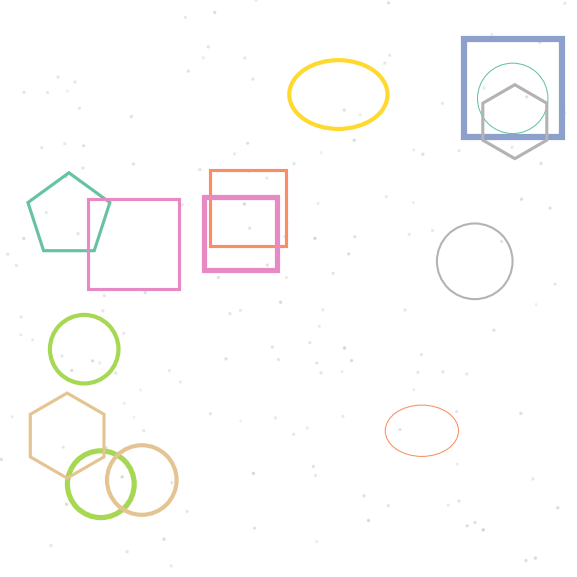[{"shape": "circle", "thickness": 0.5, "radius": 0.3, "center": [0.888, 0.829]}, {"shape": "pentagon", "thickness": 1.5, "radius": 0.37, "center": [0.119, 0.625]}, {"shape": "oval", "thickness": 0.5, "radius": 0.32, "center": [0.731, 0.253]}, {"shape": "square", "thickness": 1.5, "radius": 0.33, "center": [0.43, 0.639]}, {"shape": "square", "thickness": 3, "radius": 0.42, "center": [0.888, 0.847]}, {"shape": "square", "thickness": 1.5, "radius": 0.39, "center": [0.231, 0.576]}, {"shape": "square", "thickness": 2.5, "radius": 0.32, "center": [0.417, 0.595]}, {"shape": "circle", "thickness": 2, "radius": 0.3, "center": [0.146, 0.394]}, {"shape": "circle", "thickness": 2.5, "radius": 0.29, "center": [0.175, 0.161]}, {"shape": "oval", "thickness": 2, "radius": 0.43, "center": [0.586, 0.835]}, {"shape": "circle", "thickness": 2, "radius": 0.3, "center": [0.246, 0.168]}, {"shape": "hexagon", "thickness": 1.5, "radius": 0.37, "center": [0.116, 0.245]}, {"shape": "hexagon", "thickness": 1.5, "radius": 0.32, "center": [0.891, 0.788]}, {"shape": "circle", "thickness": 1, "radius": 0.33, "center": [0.822, 0.547]}]